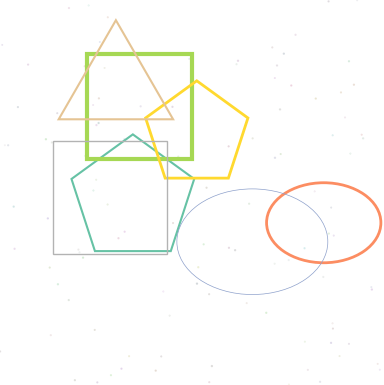[{"shape": "pentagon", "thickness": 1.5, "radius": 0.84, "center": [0.345, 0.483]}, {"shape": "oval", "thickness": 2, "radius": 0.74, "center": [0.841, 0.421]}, {"shape": "oval", "thickness": 0.5, "radius": 0.98, "center": [0.655, 0.372]}, {"shape": "square", "thickness": 3, "radius": 0.68, "center": [0.363, 0.723]}, {"shape": "pentagon", "thickness": 2, "radius": 0.7, "center": [0.511, 0.65]}, {"shape": "triangle", "thickness": 1.5, "radius": 0.86, "center": [0.301, 0.776]}, {"shape": "square", "thickness": 1, "radius": 0.74, "center": [0.286, 0.487]}]